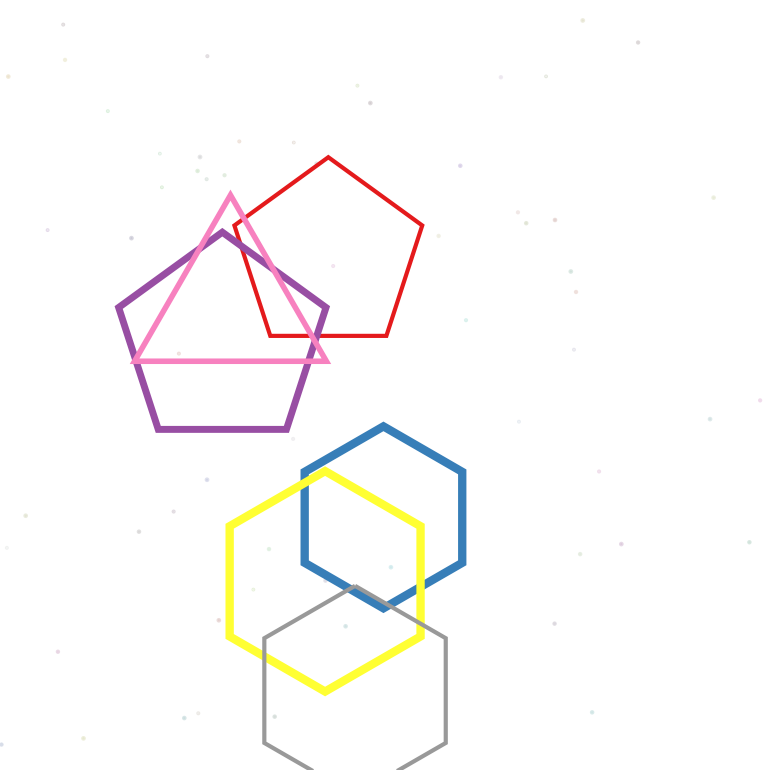[{"shape": "pentagon", "thickness": 1.5, "radius": 0.64, "center": [0.426, 0.668]}, {"shape": "hexagon", "thickness": 3, "radius": 0.59, "center": [0.498, 0.328]}, {"shape": "pentagon", "thickness": 2.5, "radius": 0.71, "center": [0.289, 0.557]}, {"shape": "hexagon", "thickness": 3, "radius": 0.72, "center": [0.422, 0.245]}, {"shape": "triangle", "thickness": 2, "radius": 0.72, "center": [0.299, 0.603]}, {"shape": "hexagon", "thickness": 1.5, "radius": 0.68, "center": [0.461, 0.103]}]